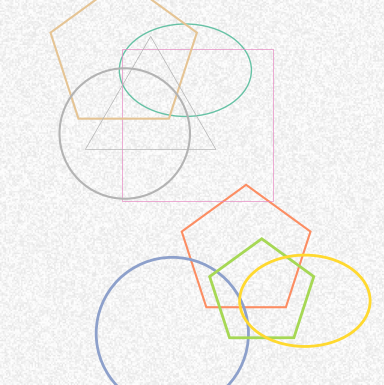[{"shape": "oval", "thickness": 1, "radius": 0.86, "center": [0.481, 0.818]}, {"shape": "pentagon", "thickness": 1.5, "radius": 0.88, "center": [0.639, 0.344]}, {"shape": "circle", "thickness": 2, "radius": 0.99, "center": [0.448, 0.134]}, {"shape": "square", "thickness": 0.5, "radius": 0.98, "center": [0.513, 0.675]}, {"shape": "pentagon", "thickness": 2, "radius": 0.71, "center": [0.68, 0.238]}, {"shape": "oval", "thickness": 2, "radius": 0.85, "center": [0.792, 0.219]}, {"shape": "pentagon", "thickness": 1.5, "radius": 1.0, "center": [0.321, 0.853]}, {"shape": "triangle", "thickness": 0.5, "radius": 0.98, "center": [0.391, 0.71]}, {"shape": "circle", "thickness": 1.5, "radius": 0.85, "center": [0.324, 0.653]}]